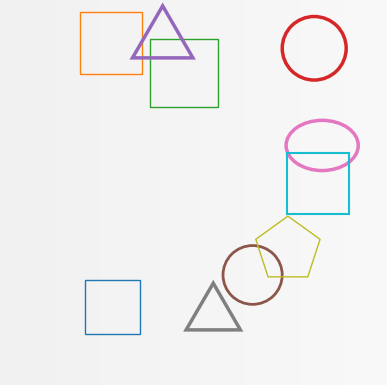[{"shape": "square", "thickness": 1, "radius": 0.35, "center": [0.29, 0.203]}, {"shape": "square", "thickness": 1, "radius": 0.41, "center": [0.286, 0.889]}, {"shape": "square", "thickness": 1, "radius": 0.44, "center": [0.476, 0.81]}, {"shape": "circle", "thickness": 2.5, "radius": 0.41, "center": [0.811, 0.875]}, {"shape": "triangle", "thickness": 2.5, "radius": 0.45, "center": [0.42, 0.895]}, {"shape": "circle", "thickness": 2, "radius": 0.38, "center": [0.652, 0.286]}, {"shape": "oval", "thickness": 2.5, "radius": 0.47, "center": [0.831, 0.622]}, {"shape": "triangle", "thickness": 2.5, "radius": 0.4, "center": [0.55, 0.184]}, {"shape": "pentagon", "thickness": 1, "radius": 0.44, "center": [0.743, 0.351]}, {"shape": "square", "thickness": 1.5, "radius": 0.4, "center": [0.821, 0.523]}]